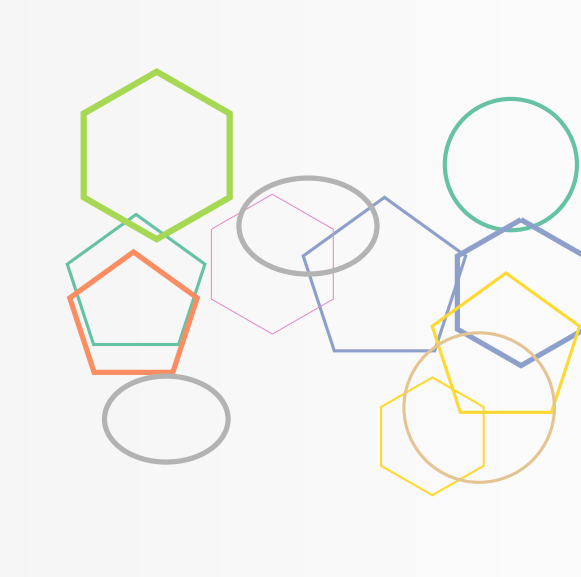[{"shape": "pentagon", "thickness": 1.5, "radius": 0.62, "center": [0.234, 0.503]}, {"shape": "circle", "thickness": 2, "radius": 0.57, "center": [0.879, 0.714]}, {"shape": "pentagon", "thickness": 2.5, "radius": 0.58, "center": [0.23, 0.448]}, {"shape": "pentagon", "thickness": 1.5, "radius": 0.73, "center": [0.661, 0.51]}, {"shape": "hexagon", "thickness": 2.5, "radius": 0.63, "center": [0.896, 0.492]}, {"shape": "hexagon", "thickness": 0.5, "radius": 0.61, "center": [0.469, 0.542]}, {"shape": "hexagon", "thickness": 3, "radius": 0.73, "center": [0.27, 0.73]}, {"shape": "pentagon", "thickness": 1.5, "radius": 0.67, "center": [0.87, 0.393]}, {"shape": "hexagon", "thickness": 1, "radius": 0.51, "center": [0.744, 0.244]}, {"shape": "circle", "thickness": 1.5, "radius": 0.65, "center": [0.824, 0.293]}, {"shape": "oval", "thickness": 2.5, "radius": 0.59, "center": [0.53, 0.608]}, {"shape": "oval", "thickness": 2.5, "radius": 0.53, "center": [0.286, 0.273]}]